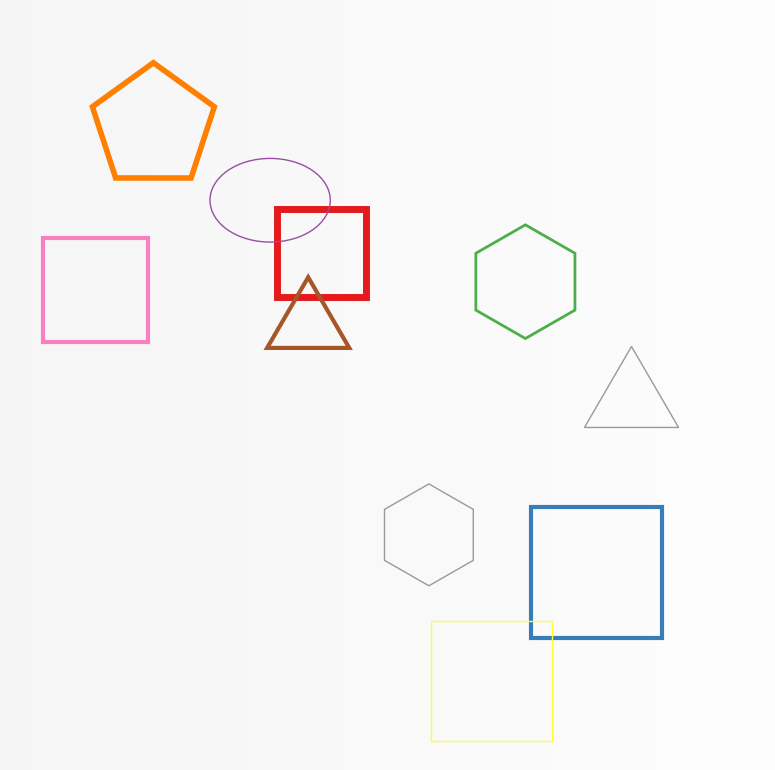[{"shape": "square", "thickness": 2.5, "radius": 0.29, "center": [0.415, 0.672]}, {"shape": "square", "thickness": 1.5, "radius": 0.42, "center": [0.769, 0.256]}, {"shape": "hexagon", "thickness": 1, "radius": 0.37, "center": [0.678, 0.634]}, {"shape": "oval", "thickness": 0.5, "radius": 0.39, "center": [0.349, 0.74]}, {"shape": "pentagon", "thickness": 2, "radius": 0.41, "center": [0.198, 0.836]}, {"shape": "square", "thickness": 0.5, "radius": 0.39, "center": [0.635, 0.115]}, {"shape": "triangle", "thickness": 1.5, "radius": 0.31, "center": [0.398, 0.579]}, {"shape": "square", "thickness": 1.5, "radius": 0.34, "center": [0.123, 0.624]}, {"shape": "hexagon", "thickness": 0.5, "radius": 0.33, "center": [0.553, 0.305]}, {"shape": "triangle", "thickness": 0.5, "radius": 0.35, "center": [0.815, 0.48]}]